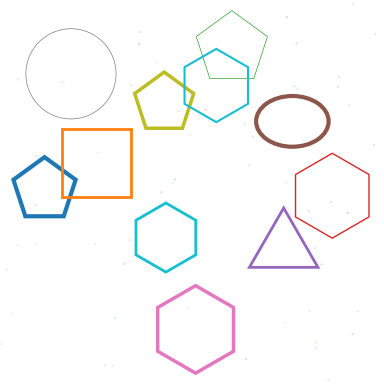[{"shape": "pentagon", "thickness": 3, "radius": 0.42, "center": [0.116, 0.507]}, {"shape": "square", "thickness": 2, "radius": 0.44, "center": [0.251, 0.576]}, {"shape": "pentagon", "thickness": 0.5, "radius": 0.49, "center": [0.602, 0.875]}, {"shape": "hexagon", "thickness": 1, "radius": 0.55, "center": [0.863, 0.492]}, {"shape": "triangle", "thickness": 2, "radius": 0.51, "center": [0.737, 0.357]}, {"shape": "oval", "thickness": 3, "radius": 0.47, "center": [0.759, 0.685]}, {"shape": "hexagon", "thickness": 2.5, "radius": 0.57, "center": [0.508, 0.144]}, {"shape": "circle", "thickness": 0.5, "radius": 0.59, "center": [0.184, 0.808]}, {"shape": "pentagon", "thickness": 2.5, "radius": 0.4, "center": [0.426, 0.732]}, {"shape": "hexagon", "thickness": 1.5, "radius": 0.48, "center": [0.562, 0.778]}, {"shape": "hexagon", "thickness": 2, "radius": 0.45, "center": [0.431, 0.383]}]